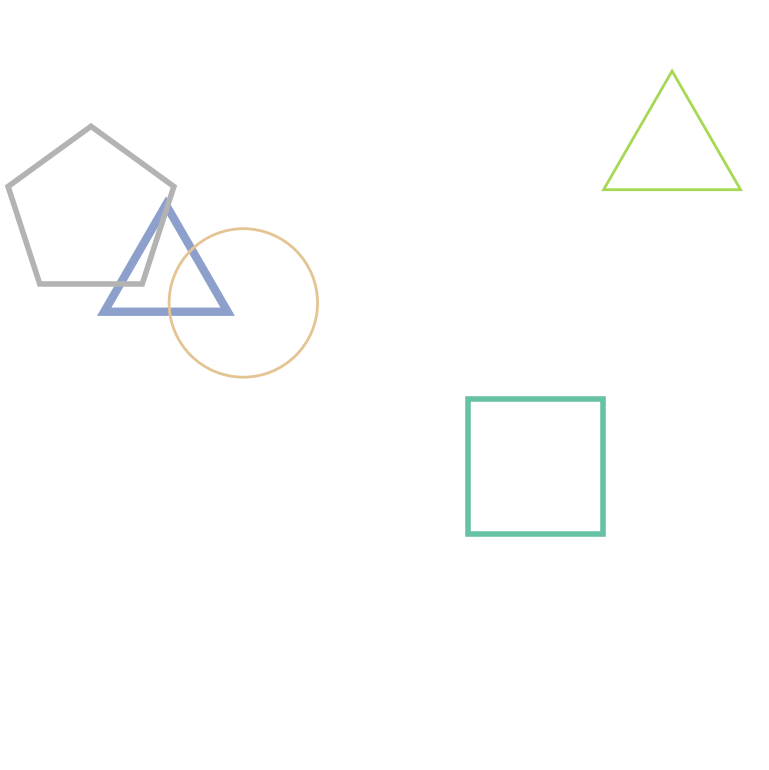[{"shape": "square", "thickness": 2, "radius": 0.44, "center": [0.695, 0.394]}, {"shape": "triangle", "thickness": 3, "radius": 0.46, "center": [0.215, 0.641]}, {"shape": "triangle", "thickness": 1, "radius": 0.51, "center": [0.873, 0.805]}, {"shape": "circle", "thickness": 1, "radius": 0.48, "center": [0.316, 0.607]}, {"shape": "pentagon", "thickness": 2, "radius": 0.57, "center": [0.118, 0.723]}]